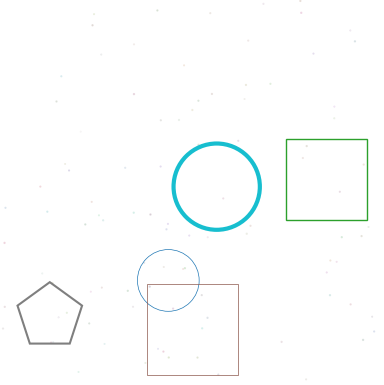[{"shape": "circle", "thickness": 0.5, "radius": 0.4, "center": [0.437, 0.272]}, {"shape": "square", "thickness": 1, "radius": 0.53, "center": [0.847, 0.534]}, {"shape": "square", "thickness": 0.5, "radius": 0.59, "center": [0.5, 0.144]}, {"shape": "pentagon", "thickness": 1.5, "radius": 0.44, "center": [0.129, 0.179]}, {"shape": "circle", "thickness": 3, "radius": 0.56, "center": [0.563, 0.515]}]